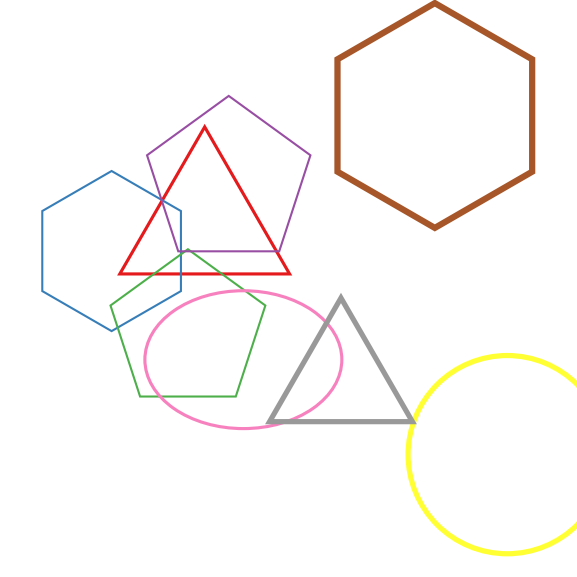[{"shape": "triangle", "thickness": 1.5, "radius": 0.85, "center": [0.354, 0.61]}, {"shape": "hexagon", "thickness": 1, "radius": 0.69, "center": [0.193, 0.564]}, {"shape": "pentagon", "thickness": 1, "radius": 0.7, "center": [0.325, 0.427]}, {"shape": "pentagon", "thickness": 1, "radius": 0.74, "center": [0.396, 0.684]}, {"shape": "circle", "thickness": 2.5, "radius": 0.86, "center": [0.878, 0.212]}, {"shape": "hexagon", "thickness": 3, "radius": 0.97, "center": [0.753, 0.799]}, {"shape": "oval", "thickness": 1.5, "radius": 0.85, "center": [0.421, 0.376]}, {"shape": "triangle", "thickness": 2.5, "radius": 0.71, "center": [0.59, 0.34]}]